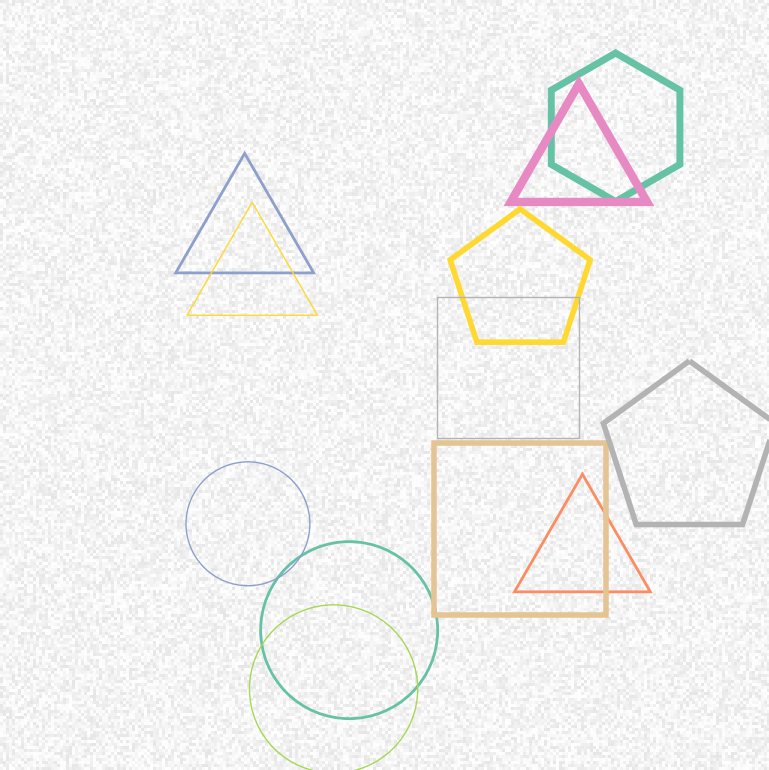[{"shape": "hexagon", "thickness": 2.5, "radius": 0.48, "center": [0.799, 0.835]}, {"shape": "circle", "thickness": 1, "radius": 0.57, "center": [0.453, 0.182]}, {"shape": "triangle", "thickness": 1, "radius": 0.51, "center": [0.756, 0.282]}, {"shape": "triangle", "thickness": 1, "radius": 0.52, "center": [0.318, 0.697]}, {"shape": "circle", "thickness": 0.5, "radius": 0.4, "center": [0.322, 0.32]}, {"shape": "triangle", "thickness": 3, "radius": 0.51, "center": [0.752, 0.789]}, {"shape": "circle", "thickness": 0.5, "radius": 0.55, "center": [0.433, 0.105]}, {"shape": "triangle", "thickness": 0.5, "radius": 0.49, "center": [0.328, 0.639]}, {"shape": "pentagon", "thickness": 2, "radius": 0.48, "center": [0.676, 0.633]}, {"shape": "square", "thickness": 2, "radius": 0.56, "center": [0.675, 0.313]}, {"shape": "square", "thickness": 0.5, "radius": 0.46, "center": [0.659, 0.523]}, {"shape": "pentagon", "thickness": 2, "radius": 0.59, "center": [0.895, 0.414]}]